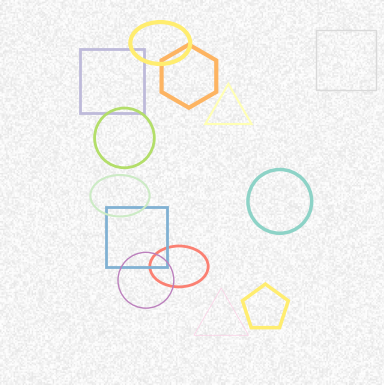[{"shape": "circle", "thickness": 2.5, "radius": 0.41, "center": [0.727, 0.477]}, {"shape": "triangle", "thickness": 1.5, "radius": 0.35, "center": [0.593, 0.713]}, {"shape": "square", "thickness": 2, "radius": 0.42, "center": [0.291, 0.789]}, {"shape": "oval", "thickness": 2, "radius": 0.38, "center": [0.465, 0.308]}, {"shape": "square", "thickness": 2, "radius": 0.39, "center": [0.354, 0.385]}, {"shape": "hexagon", "thickness": 3, "radius": 0.41, "center": [0.491, 0.802]}, {"shape": "circle", "thickness": 2, "radius": 0.39, "center": [0.323, 0.642]}, {"shape": "triangle", "thickness": 0.5, "radius": 0.41, "center": [0.575, 0.17]}, {"shape": "square", "thickness": 1, "radius": 0.39, "center": [0.899, 0.845]}, {"shape": "circle", "thickness": 1, "radius": 0.36, "center": [0.379, 0.272]}, {"shape": "oval", "thickness": 1.5, "radius": 0.38, "center": [0.312, 0.492]}, {"shape": "pentagon", "thickness": 2.5, "radius": 0.31, "center": [0.689, 0.2]}, {"shape": "oval", "thickness": 3, "radius": 0.39, "center": [0.416, 0.888]}]